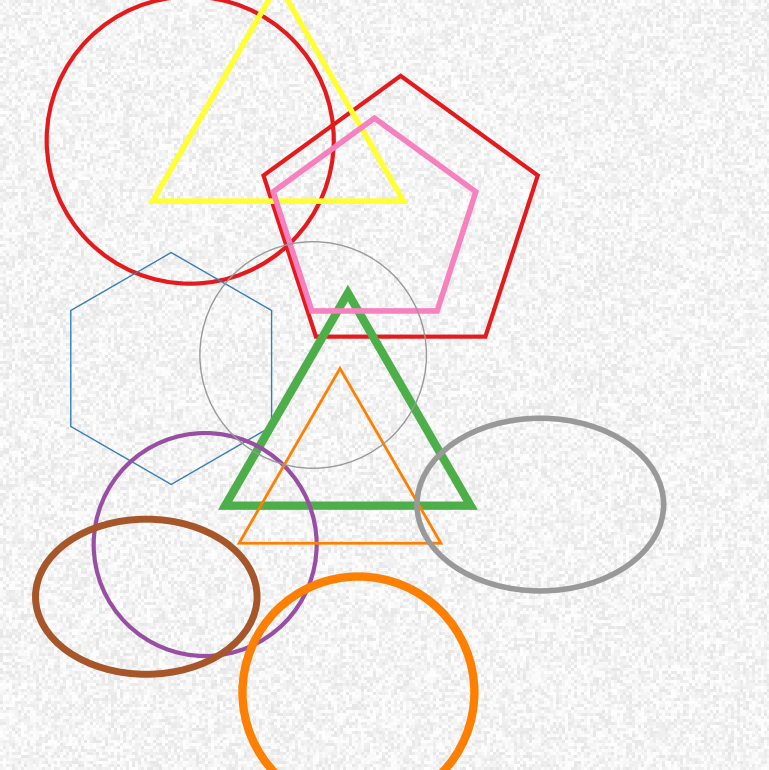[{"shape": "pentagon", "thickness": 1.5, "radius": 0.94, "center": [0.52, 0.714]}, {"shape": "circle", "thickness": 1.5, "radius": 0.93, "center": [0.247, 0.818]}, {"shape": "hexagon", "thickness": 0.5, "radius": 0.75, "center": [0.222, 0.521]}, {"shape": "triangle", "thickness": 3, "radius": 0.92, "center": [0.452, 0.435]}, {"shape": "circle", "thickness": 1.5, "radius": 0.72, "center": [0.266, 0.293]}, {"shape": "circle", "thickness": 3, "radius": 0.75, "center": [0.465, 0.101]}, {"shape": "triangle", "thickness": 1, "radius": 0.76, "center": [0.442, 0.37]}, {"shape": "triangle", "thickness": 2, "radius": 0.94, "center": [0.361, 0.833]}, {"shape": "oval", "thickness": 2.5, "radius": 0.72, "center": [0.19, 0.225]}, {"shape": "pentagon", "thickness": 2, "radius": 0.69, "center": [0.486, 0.708]}, {"shape": "oval", "thickness": 2, "radius": 0.8, "center": [0.702, 0.345]}, {"shape": "circle", "thickness": 0.5, "radius": 0.74, "center": [0.407, 0.539]}]